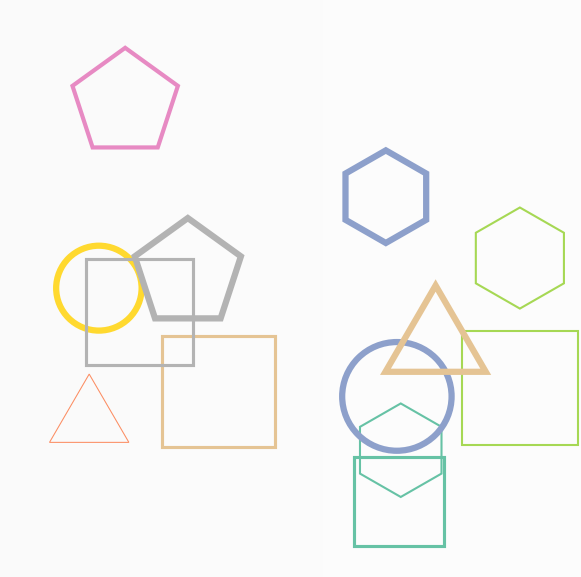[{"shape": "hexagon", "thickness": 1, "radius": 0.4, "center": [0.689, 0.22]}, {"shape": "square", "thickness": 1.5, "radius": 0.39, "center": [0.687, 0.131]}, {"shape": "triangle", "thickness": 0.5, "radius": 0.39, "center": [0.153, 0.273]}, {"shape": "hexagon", "thickness": 3, "radius": 0.4, "center": [0.664, 0.659]}, {"shape": "circle", "thickness": 3, "radius": 0.47, "center": [0.683, 0.313]}, {"shape": "pentagon", "thickness": 2, "radius": 0.48, "center": [0.215, 0.821]}, {"shape": "square", "thickness": 1, "radius": 0.49, "center": [0.895, 0.328]}, {"shape": "hexagon", "thickness": 1, "radius": 0.44, "center": [0.894, 0.552]}, {"shape": "circle", "thickness": 3, "radius": 0.37, "center": [0.17, 0.5]}, {"shape": "triangle", "thickness": 3, "radius": 0.5, "center": [0.749, 0.405]}, {"shape": "square", "thickness": 1.5, "radius": 0.48, "center": [0.376, 0.321]}, {"shape": "pentagon", "thickness": 3, "radius": 0.48, "center": [0.323, 0.526]}, {"shape": "square", "thickness": 1.5, "radius": 0.46, "center": [0.24, 0.459]}]